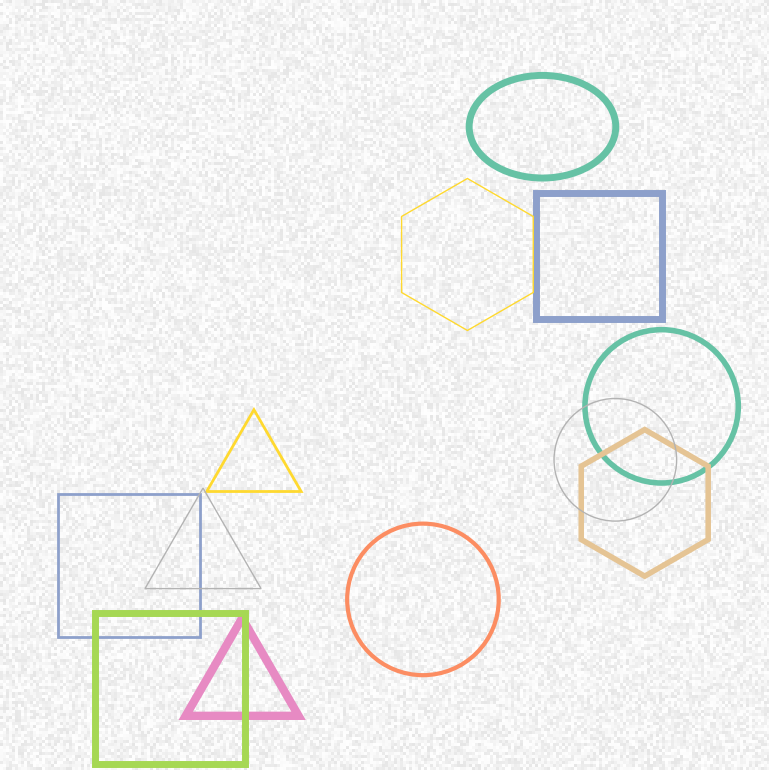[{"shape": "circle", "thickness": 2, "radius": 0.5, "center": [0.859, 0.472]}, {"shape": "oval", "thickness": 2.5, "radius": 0.48, "center": [0.704, 0.835]}, {"shape": "circle", "thickness": 1.5, "radius": 0.49, "center": [0.549, 0.222]}, {"shape": "square", "thickness": 1, "radius": 0.46, "center": [0.167, 0.266]}, {"shape": "square", "thickness": 2.5, "radius": 0.41, "center": [0.778, 0.668]}, {"shape": "triangle", "thickness": 3, "radius": 0.42, "center": [0.314, 0.113]}, {"shape": "square", "thickness": 2.5, "radius": 0.49, "center": [0.221, 0.106]}, {"shape": "hexagon", "thickness": 0.5, "radius": 0.49, "center": [0.607, 0.67]}, {"shape": "triangle", "thickness": 1, "radius": 0.35, "center": [0.33, 0.397]}, {"shape": "hexagon", "thickness": 2, "radius": 0.48, "center": [0.837, 0.347]}, {"shape": "circle", "thickness": 0.5, "radius": 0.4, "center": [0.799, 0.403]}, {"shape": "triangle", "thickness": 0.5, "radius": 0.44, "center": [0.264, 0.279]}]